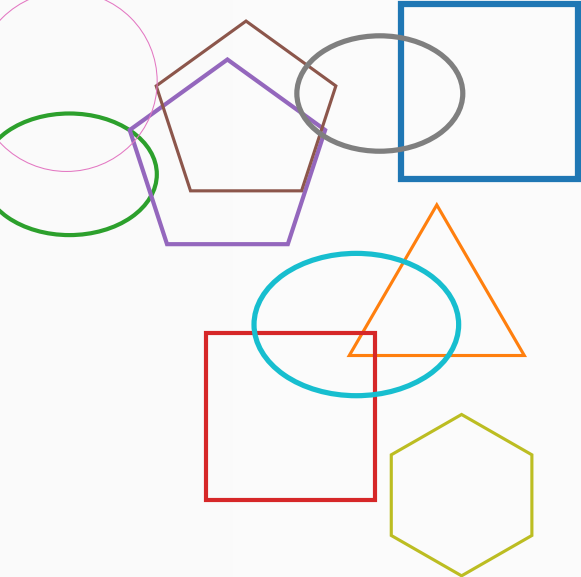[{"shape": "square", "thickness": 3, "radius": 0.76, "center": [0.842, 0.84]}, {"shape": "triangle", "thickness": 1.5, "radius": 0.87, "center": [0.751, 0.47]}, {"shape": "oval", "thickness": 2, "radius": 0.75, "center": [0.119, 0.697]}, {"shape": "square", "thickness": 2, "radius": 0.73, "center": [0.5, 0.278]}, {"shape": "pentagon", "thickness": 2, "radius": 0.88, "center": [0.391, 0.719]}, {"shape": "pentagon", "thickness": 1.5, "radius": 0.81, "center": [0.423, 0.8]}, {"shape": "circle", "thickness": 0.5, "radius": 0.78, "center": [0.114, 0.858]}, {"shape": "oval", "thickness": 2.5, "radius": 0.71, "center": [0.653, 0.837]}, {"shape": "hexagon", "thickness": 1.5, "radius": 0.7, "center": [0.794, 0.142]}, {"shape": "oval", "thickness": 2.5, "radius": 0.88, "center": [0.613, 0.437]}]